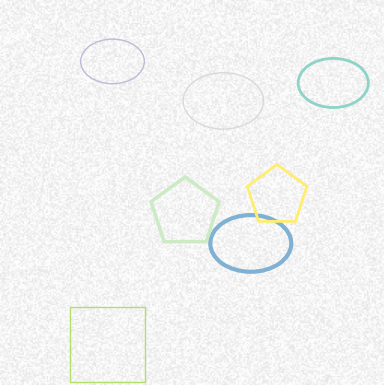[{"shape": "oval", "thickness": 2, "radius": 0.46, "center": [0.866, 0.784]}, {"shape": "oval", "thickness": 1, "radius": 0.41, "center": [0.292, 0.84]}, {"shape": "oval", "thickness": 3, "radius": 0.53, "center": [0.651, 0.368]}, {"shape": "square", "thickness": 1, "radius": 0.49, "center": [0.279, 0.105]}, {"shape": "oval", "thickness": 1, "radius": 0.52, "center": [0.58, 0.738]}, {"shape": "pentagon", "thickness": 2.5, "radius": 0.46, "center": [0.481, 0.447]}, {"shape": "pentagon", "thickness": 2, "radius": 0.41, "center": [0.72, 0.491]}]